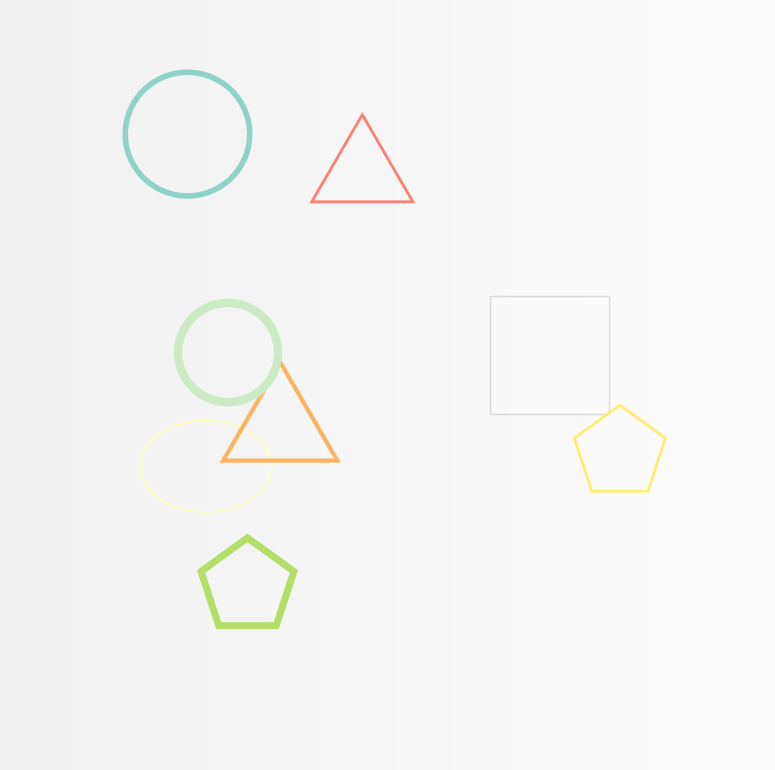[{"shape": "circle", "thickness": 2, "radius": 0.4, "center": [0.242, 0.826]}, {"shape": "oval", "thickness": 0.5, "radius": 0.42, "center": [0.266, 0.395]}, {"shape": "triangle", "thickness": 1, "radius": 0.38, "center": [0.468, 0.776]}, {"shape": "triangle", "thickness": 1.5, "radius": 0.43, "center": [0.362, 0.444]}, {"shape": "pentagon", "thickness": 2.5, "radius": 0.32, "center": [0.319, 0.238]}, {"shape": "square", "thickness": 0.5, "radius": 0.38, "center": [0.709, 0.538]}, {"shape": "circle", "thickness": 3, "radius": 0.32, "center": [0.294, 0.542]}, {"shape": "pentagon", "thickness": 1, "radius": 0.31, "center": [0.8, 0.412]}]